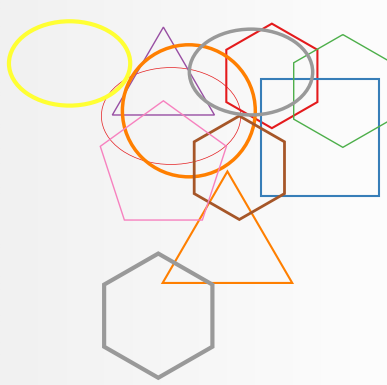[{"shape": "hexagon", "thickness": 1.5, "radius": 0.68, "center": [0.702, 0.803]}, {"shape": "oval", "thickness": 0.5, "radius": 0.9, "center": [0.441, 0.699]}, {"shape": "square", "thickness": 1.5, "radius": 0.76, "center": [0.826, 0.644]}, {"shape": "hexagon", "thickness": 1, "radius": 0.73, "center": [0.885, 0.764]}, {"shape": "triangle", "thickness": 1, "radius": 0.76, "center": [0.422, 0.777]}, {"shape": "triangle", "thickness": 1.5, "radius": 0.97, "center": [0.587, 0.362]}, {"shape": "circle", "thickness": 2.5, "radius": 0.86, "center": [0.487, 0.712]}, {"shape": "oval", "thickness": 3, "radius": 0.78, "center": [0.18, 0.835]}, {"shape": "hexagon", "thickness": 2, "radius": 0.67, "center": [0.618, 0.564]}, {"shape": "pentagon", "thickness": 1, "radius": 0.86, "center": [0.422, 0.567]}, {"shape": "oval", "thickness": 2.5, "radius": 0.8, "center": [0.648, 0.813]}, {"shape": "hexagon", "thickness": 3, "radius": 0.81, "center": [0.408, 0.18]}]